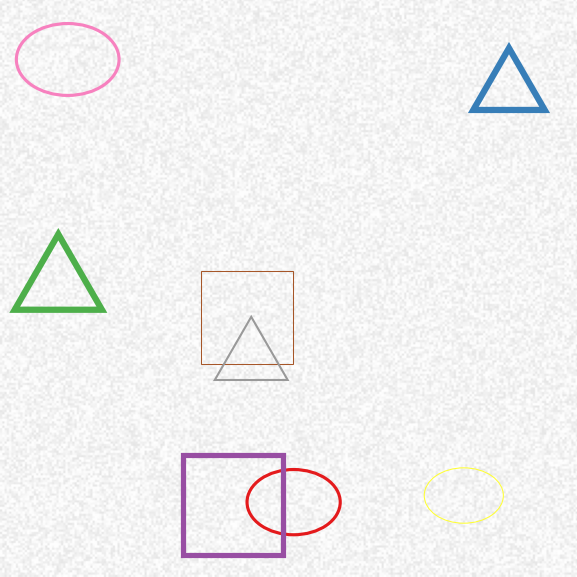[{"shape": "oval", "thickness": 1.5, "radius": 0.4, "center": [0.508, 0.13]}, {"shape": "triangle", "thickness": 3, "radius": 0.36, "center": [0.881, 0.844]}, {"shape": "triangle", "thickness": 3, "radius": 0.44, "center": [0.101, 0.506]}, {"shape": "square", "thickness": 2.5, "radius": 0.43, "center": [0.403, 0.125]}, {"shape": "oval", "thickness": 0.5, "radius": 0.34, "center": [0.803, 0.141]}, {"shape": "square", "thickness": 0.5, "radius": 0.4, "center": [0.427, 0.449]}, {"shape": "oval", "thickness": 1.5, "radius": 0.44, "center": [0.117, 0.896]}, {"shape": "triangle", "thickness": 1, "radius": 0.36, "center": [0.435, 0.378]}]